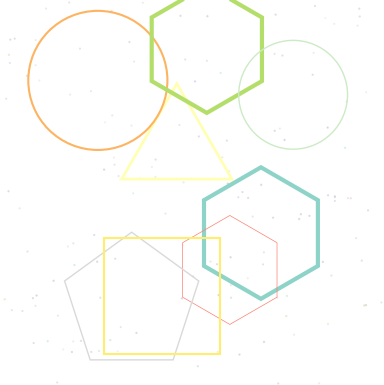[{"shape": "hexagon", "thickness": 3, "radius": 0.85, "center": [0.678, 0.395]}, {"shape": "triangle", "thickness": 2, "radius": 0.83, "center": [0.459, 0.617]}, {"shape": "hexagon", "thickness": 0.5, "radius": 0.71, "center": [0.597, 0.299]}, {"shape": "circle", "thickness": 1.5, "radius": 0.9, "center": [0.254, 0.791]}, {"shape": "hexagon", "thickness": 3, "radius": 0.83, "center": [0.537, 0.872]}, {"shape": "pentagon", "thickness": 1, "radius": 0.92, "center": [0.342, 0.214]}, {"shape": "circle", "thickness": 1, "radius": 0.71, "center": [0.761, 0.754]}, {"shape": "square", "thickness": 1.5, "radius": 0.75, "center": [0.42, 0.232]}]